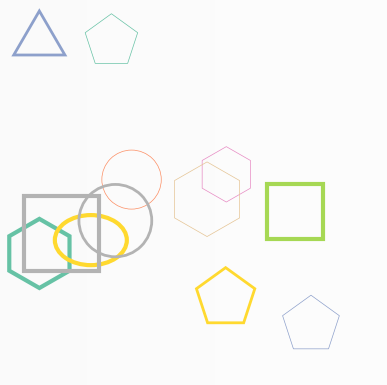[{"shape": "hexagon", "thickness": 3, "radius": 0.45, "center": [0.102, 0.342]}, {"shape": "pentagon", "thickness": 0.5, "radius": 0.36, "center": [0.288, 0.893]}, {"shape": "circle", "thickness": 0.5, "radius": 0.38, "center": [0.34, 0.534]}, {"shape": "triangle", "thickness": 2, "radius": 0.38, "center": [0.102, 0.895]}, {"shape": "pentagon", "thickness": 0.5, "radius": 0.39, "center": [0.803, 0.156]}, {"shape": "hexagon", "thickness": 0.5, "radius": 0.36, "center": [0.584, 0.547]}, {"shape": "square", "thickness": 3, "radius": 0.36, "center": [0.761, 0.451]}, {"shape": "oval", "thickness": 3, "radius": 0.46, "center": [0.234, 0.376]}, {"shape": "pentagon", "thickness": 2, "radius": 0.4, "center": [0.582, 0.226]}, {"shape": "hexagon", "thickness": 0.5, "radius": 0.48, "center": [0.534, 0.483]}, {"shape": "circle", "thickness": 2, "radius": 0.47, "center": [0.298, 0.427]}, {"shape": "square", "thickness": 3, "radius": 0.49, "center": [0.159, 0.394]}]